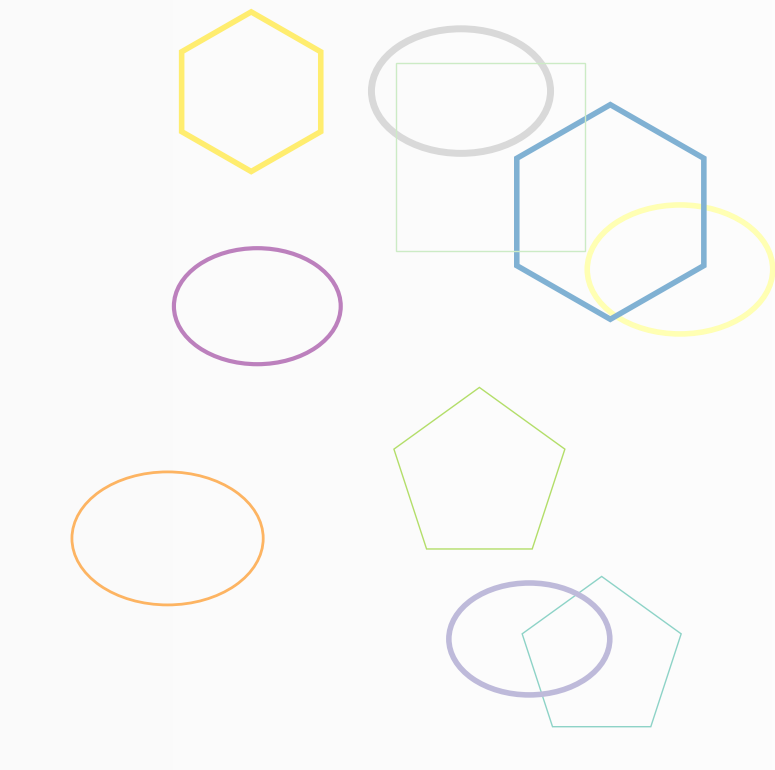[{"shape": "pentagon", "thickness": 0.5, "radius": 0.54, "center": [0.776, 0.143]}, {"shape": "oval", "thickness": 2, "radius": 0.6, "center": [0.877, 0.65]}, {"shape": "oval", "thickness": 2, "radius": 0.52, "center": [0.683, 0.17]}, {"shape": "hexagon", "thickness": 2, "radius": 0.7, "center": [0.787, 0.725]}, {"shape": "oval", "thickness": 1, "radius": 0.62, "center": [0.216, 0.301]}, {"shape": "pentagon", "thickness": 0.5, "radius": 0.58, "center": [0.619, 0.381]}, {"shape": "oval", "thickness": 2.5, "radius": 0.58, "center": [0.595, 0.882]}, {"shape": "oval", "thickness": 1.5, "radius": 0.54, "center": [0.332, 0.602]}, {"shape": "square", "thickness": 0.5, "radius": 0.61, "center": [0.633, 0.796]}, {"shape": "hexagon", "thickness": 2, "radius": 0.52, "center": [0.324, 0.881]}]